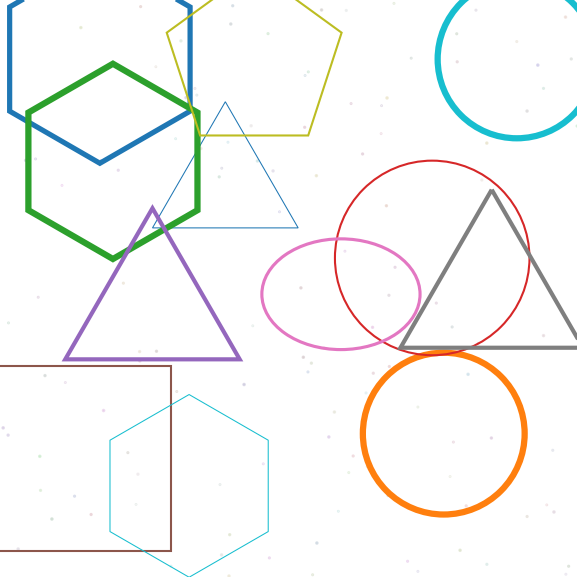[{"shape": "hexagon", "thickness": 2.5, "radius": 0.9, "center": [0.173, 0.897]}, {"shape": "triangle", "thickness": 0.5, "radius": 0.73, "center": [0.39, 0.677]}, {"shape": "circle", "thickness": 3, "radius": 0.7, "center": [0.768, 0.248]}, {"shape": "hexagon", "thickness": 3, "radius": 0.85, "center": [0.196, 0.72]}, {"shape": "circle", "thickness": 1, "radius": 0.84, "center": [0.748, 0.552]}, {"shape": "triangle", "thickness": 2, "radius": 0.87, "center": [0.264, 0.464]}, {"shape": "square", "thickness": 1, "radius": 0.8, "center": [0.135, 0.205]}, {"shape": "oval", "thickness": 1.5, "radius": 0.68, "center": [0.59, 0.49]}, {"shape": "triangle", "thickness": 2, "radius": 0.91, "center": [0.851, 0.488]}, {"shape": "pentagon", "thickness": 1, "radius": 0.8, "center": [0.44, 0.893]}, {"shape": "circle", "thickness": 3, "radius": 0.69, "center": [0.895, 0.897]}, {"shape": "hexagon", "thickness": 0.5, "radius": 0.79, "center": [0.327, 0.158]}]